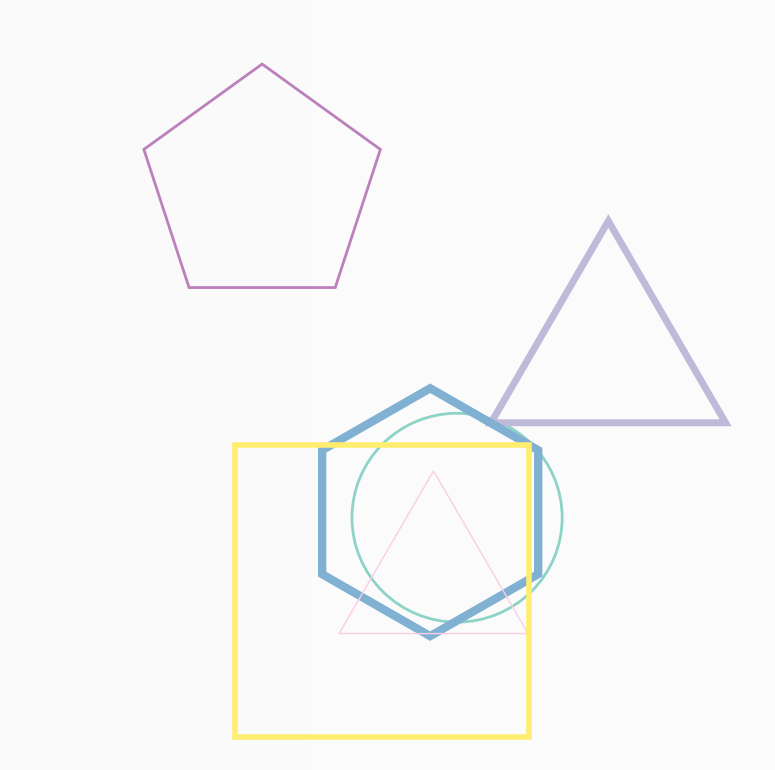[{"shape": "circle", "thickness": 1, "radius": 0.68, "center": [0.59, 0.328]}, {"shape": "triangle", "thickness": 2.5, "radius": 0.87, "center": [0.785, 0.538]}, {"shape": "hexagon", "thickness": 3, "radius": 0.8, "center": [0.555, 0.335]}, {"shape": "triangle", "thickness": 0.5, "radius": 0.7, "center": [0.559, 0.248]}, {"shape": "pentagon", "thickness": 1, "radius": 0.8, "center": [0.338, 0.756]}, {"shape": "square", "thickness": 2, "radius": 0.95, "center": [0.493, 0.232]}]